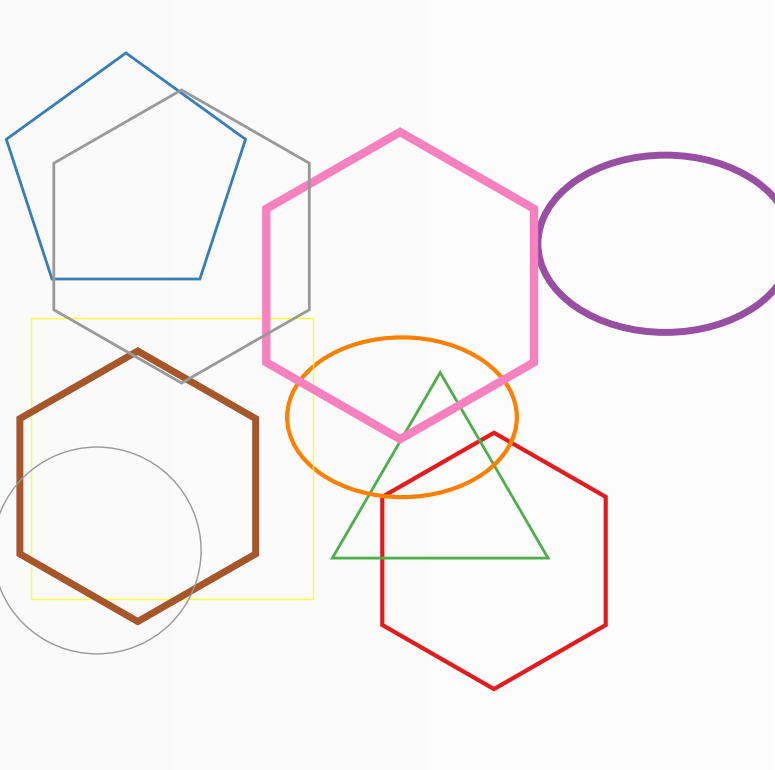[{"shape": "hexagon", "thickness": 1.5, "radius": 0.83, "center": [0.637, 0.272]}, {"shape": "pentagon", "thickness": 1, "radius": 0.81, "center": [0.162, 0.769]}, {"shape": "triangle", "thickness": 1, "radius": 0.8, "center": [0.568, 0.356]}, {"shape": "oval", "thickness": 2.5, "radius": 0.82, "center": [0.858, 0.683]}, {"shape": "oval", "thickness": 1.5, "radius": 0.74, "center": [0.519, 0.458]}, {"shape": "square", "thickness": 0.5, "radius": 0.91, "center": [0.222, 0.404]}, {"shape": "hexagon", "thickness": 2.5, "radius": 0.88, "center": [0.178, 0.368]}, {"shape": "hexagon", "thickness": 3, "radius": 1.0, "center": [0.516, 0.629]}, {"shape": "circle", "thickness": 0.5, "radius": 0.67, "center": [0.125, 0.285]}, {"shape": "hexagon", "thickness": 1, "radius": 0.95, "center": [0.234, 0.693]}]